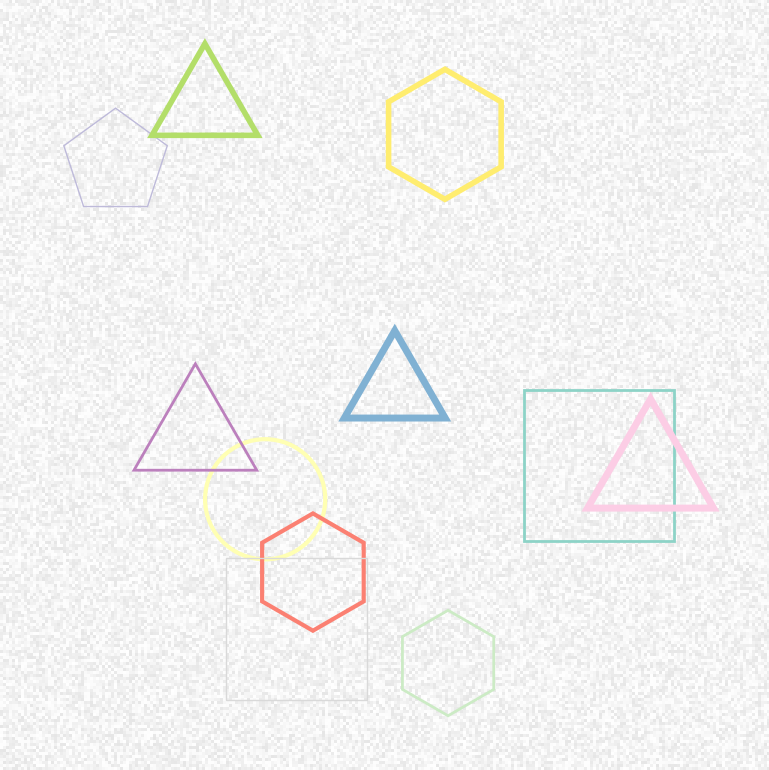[{"shape": "square", "thickness": 1, "radius": 0.49, "center": [0.778, 0.396]}, {"shape": "circle", "thickness": 1.5, "radius": 0.39, "center": [0.344, 0.352]}, {"shape": "pentagon", "thickness": 0.5, "radius": 0.35, "center": [0.15, 0.789]}, {"shape": "hexagon", "thickness": 1.5, "radius": 0.38, "center": [0.406, 0.257]}, {"shape": "triangle", "thickness": 2.5, "radius": 0.38, "center": [0.513, 0.495]}, {"shape": "triangle", "thickness": 2, "radius": 0.4, "center": [0.266, 0.864]}, {"shape": "triangle", "thickness": 2.5, "radius": 0.47, "center": [0.845, 0.387]}, {"shape": "square", "thickness": 0.5, "radius": 0.46, "center": [0.385, 0.183]}, {"shape": "triangle", "thickness": 1, "radius": 0.46, "center": [0.254, 0.435]}, {"shape": "hexagon", "thickness": 1, "radius": 0.34, "center": [0.582, 0.139]}, {"shape": "hexagon", "thickness": 2, "radius": 0.42, "center": [0.578, 0.826]}]